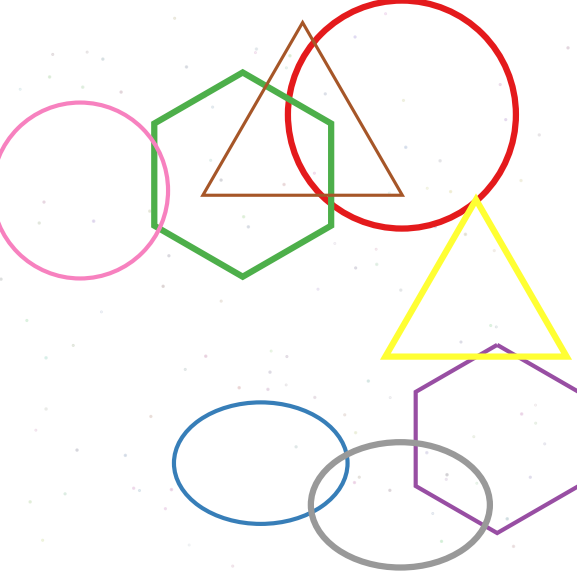[{"shape": "circle", "thickness": 3, "radius": 0.99, "center": [0.696, 0.801]}, {"shape": "oval", "thickness": 2, "radius": 0.75, "center": [0.452, 0.197]}, {"shape": "hexagon", "thickness": 3, "radius": 0.88, "center": [0.42, 0.697]}, {"shape": "hexagon", "thickness": 2, "radius": 0.81, "center": [0.861, 0.239]}, {"shape": "triangle", "thickness": 3, "radius": 0.91, "center": [0.824, 0.472]}, {"shape": "triangle", "thickness": 1.5, "radius": 1.0, "center": [0.524, 0.761]}, {"shape": "circle", "thickness": 2, "radius": 0.76, "center": [0.139, 0.669]}, {"shape": "oval", "thickness": 3, "radius": 0.77, "center": [0.693, 0.125]}]